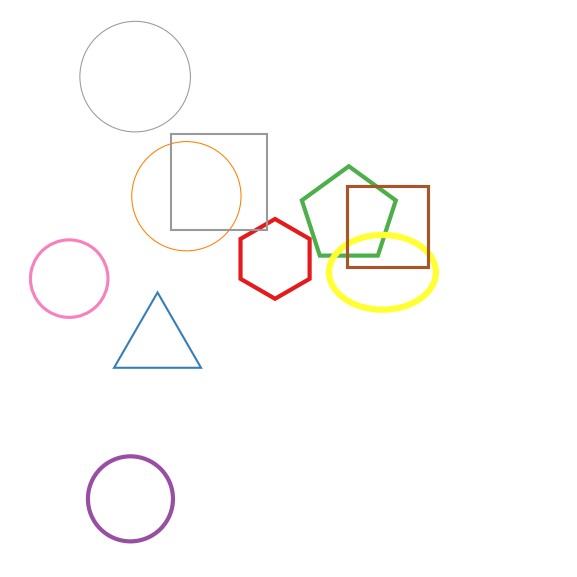[{"shape": "hexagon", "thickness": 2, "radius": 0.35, "center": [0.476, 0.551]}, {"shape": "triangle", "thickness": 1, "radius": 0.43, "center": [0.273, 0.406]}, {"shape": "pentagon", "thickness": 2, "radius": 0.43, "center": [0.604, 0.626]}, {"shape": "circle", "thickness": 2, "radius": 0.37, "center": [0.226, 0.135]}, {"shape": "circle", "thickness": 0.5, "radius": 0.47, "center": [0.323, 0.659]}, {"shape": "oval", "thickness": 3, "radius": 0.46, "center": [0.662, 0.528]}, {"shape": "square", "thickness": 1.5, "radius": 0.35, "center": [0.672, 0.606]}, {"shape": "circle", "thickness": 1.5, "radius": 0.34, "center": [0.12, 0.517]}, {"shape": "circle", "thickness": 0.5, "radius": 0.48, "center": [0.234, 0.866]}, {"shape": "square", "thickness": 1, "radius": 0.42, "center": [0.379, 0.684]}]